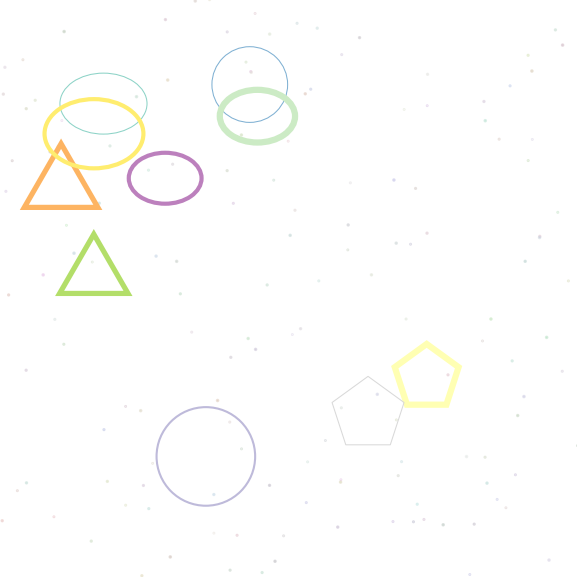[{"shape": "oval", "thickness": 0.5, "radius": 0.38, "center": [0.179, 0.82]}, {"shape": "pentagon", "thickness": 3, "radius": 0.29, "center": [0.739, 0.345]}, {"shape": "circle", "thickness": 1, "radius": 0.43, "center": [0.356, 0.209]}, {"shape": "circle", "thickness": 0.5, "radius": 0.33, "center": [0.433, 0.853]}, {"shape": "triangle", "thickness": 2.5, "radius": 0.37, "center": [0.106, 0.677]}, {"shape": "triangle", "thickness": 2.5, "radius": 0.34, "center": [0.162, 0.525]}, {"shape": "pentagon", "thickness": 0.5, "radius": 0.33, "center": [0.637, 0.282]}, {"shape": "oval", "thickness": 2, "radius": 0.32, "center": [0.286, 0.691]}, {"shape": "oval", "thickness": 3, "radius": 0.33, "center": [0.446, 0.798]}, {"shape": "oval", "thickness": 2, "radius": 0.43, "center": [0.163, 0.768]}]